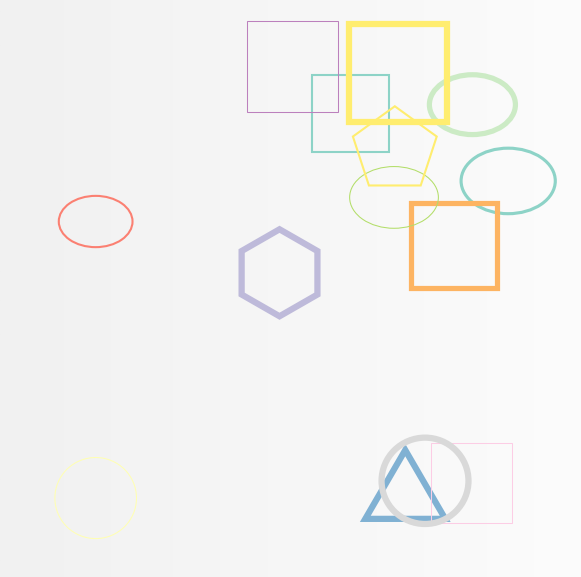[{"shape": "oval", "thickness": 1.5, "radius": 0.41, "center": [0.874, 0.686]}, {"shape": "square", "thickness": 1, "radius": 0.33, "center": [0.603, 0.803]}, {"shape": "circle", "thickness": 0.5, "radius": 0.35, "center": [0.165, 0.137]}, {"shape": "hexagon", "thickness": 3, "radius": 0.38, "center": [0.481, 0.527]}, {"shape": "oval", "thickness": 1, "radius": 0.32, "center": [0.165, 0.616]}, {"shape": "triangle", "thickness": 3, "radius": 0.4, "center": [0.697, 0.14]}, {"shape": "square", "thickness": 2.5, "radius": 0.37, "center": [0.781, 0.574]}, {"shape": "oval", "thickness": 0.5, "radius": 0.38, "center": [0.678, 0.657]}, {"shape": "square", "thickness": 0.5, "radius": 0.35, "center": [0.811, 0.163]}, {"shape": "circle", "thickness": 3, "radius": 0.37, "center": [0.731, 0.167]}, {"shape": "square", "thickness": 0.5, "radius": 0.39, "center": [0.503, 0.885]}, {"shape": "oval", "thickness": 2.5, "radius": 0.37, "center": [0.813, 0.818]}, {"shape": "square", "thickness": 3, "radius": 0.42, "center": [0.685, 0.873]}, {"shape": "pentagon", "thickness": 1, "radius": 0.38, "center": [0.679, 0.739]}]